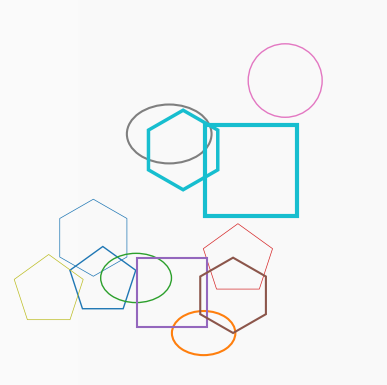[{"shape": "pentagon", "thickness": 1, "radius": 0.45, "center": [0.265, 0.27]}, {"shape": "hexagon", "thickness": 0.5, "radius": 0.5, "center": [0.241, 0.383]}, {"shape": "oval", "thickness": 1.5, "radius": 0.41, "center": [0.525, 0.135]}, {"shape": "oval", "thickness": 1, "radius": 0.46, "center": [0.351, 0.278]}, {"shape": "pentagon", "thickness": 0.5, "radius": 0.47, "center": [0.614, 0.325]}, {"shape": "square", "thickness": 1.5, "radius": 0.45, "center": [0.445, 0.24]}, {"shape": "hexagon", "thickness": 1.5, "radius": 0.49, "center": [0.601, 0.233]}, {"shape": "circle", "thickness": 1, "radius": 0.48, "center": [0.736, 0.791]}, {"shape": "oval", "thickness": 1.5, "radius": 0.55, "center": [0.437, 0.652]}, {"shape": "pentagon", "thickness": 0.5, "radius": 0.47, "center": [0.126, 0.245]}, {"shape": "hexagon", "thickness": 2.5, "radius": 0.52, "center": [0.473, 0.61]}, {"shape": "square", "thickness": 3, "radius": 0.59, "center": [0.648, 0.557]}]